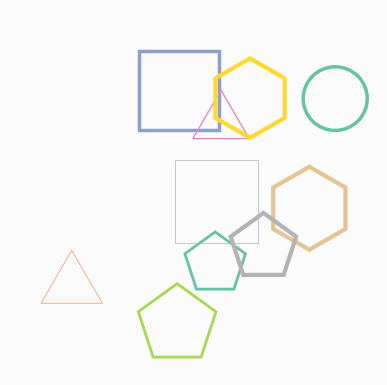[{"shape": "circle", "thickness": 2.5, "radius": 0.41, "center": [0.865, 0.744]}, {"shape": "pentagon", "thickness": 2, "radius": 0.41, "center": [0.555, 0.315]}, {"shape": "triangle", "thickness": 0.5, "radius": 0.46, "center": [0.185, 0.258]}, {"shape": "square", "thickness": 2.5, "radius": 0.52, "center": [0.463, 0.765]}, {"shape": "triangle", "thickness": 1, "radius": 0.42, "center": [0.57, 0.682]}, {"shape": "pentagon", "thickness": 2, "radius": 0.53, "center": [0.457, 0.158]}, {"shape": "hexagon", "thickness": 3, "radius": 0.52, "center": [0.645, 0.745]}, {"shape": "hexagon", "thickness": 3, "radius": 0.54, "center": [0.798, 0.459]}, {"shape": "square", "thickness": 0.5, "radius": 0.54, "center": [0.559, 0.476]}, {"shape": "pentagon", "thickness": 3, "radius": 0.44, "center": [0.68, 0.358]}]